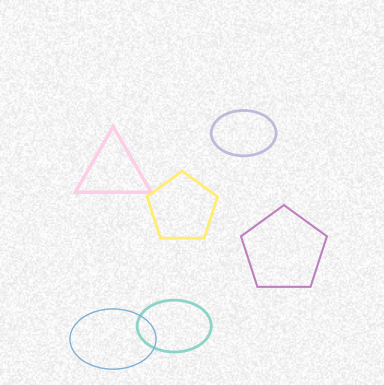[{"shape": "oval", "thickness": 2, "radius": 0.48, "center": [0.453, 0.153]}, {"shape": "oval", "thickness": 2, "radius": 0.42, "center": [0.633, 0.654]}, {"shape": "oval", "thickness": 1, "radius": 0.56, "center": [0.294, 0.119]}, {"shape": "triangle", "thickness": 2.5, "radius": 0.57, "center": [0.294, 0.558]}, {"shape": "pentagon", "thickness": 1.5, "radius": 0.59, "center": [0.738, 0.35]}, {"shape": "pentagon", "thickness": 2, "radius": 0.48, "center": [0.474, 0.459]}]